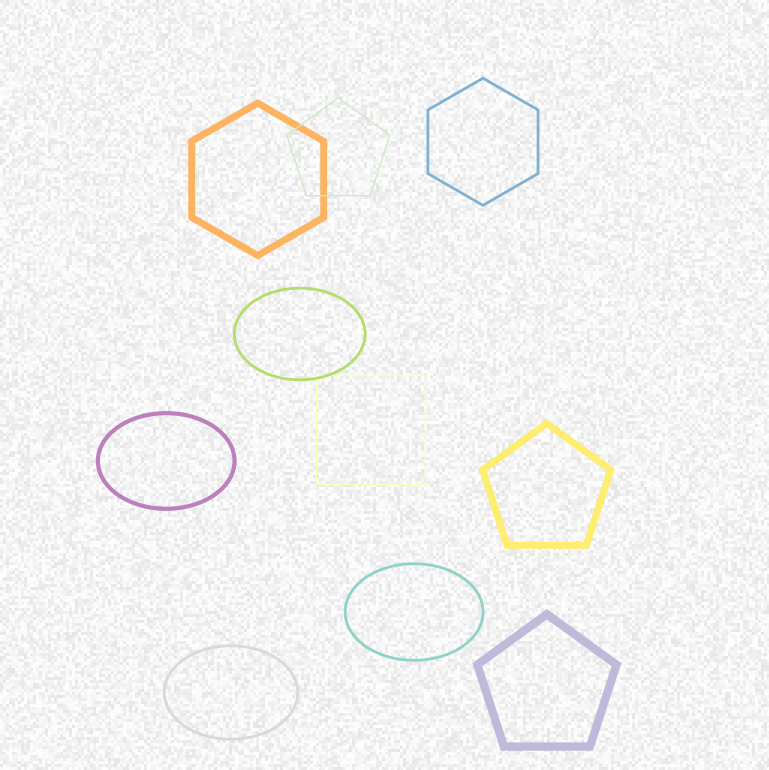[{"shape": "oval", "thickness": 1, "radius": 0.45, "center": [0.538, 0.205]}, {"shape": "square", "thickness": 0.5, "radius": 0.35, "center": [0.481, 0.443]}, {"shape": "pentagon", "thickness": 3, "radius": 0.48, "center": [0.71, 0.107]}, {"shape": "hexagon", "thickness": 1, "radius": 0.41, "center": [0.627, 0.816]}, {"shape": "hexagon", "thickness": 2.5, "radius": 0.49, "center": [0.335, 0.767]}, {"shape": "oval", "thickness": 1, "radius": 0.43, "center": [0.389, 0.566]}, {"shape": "oval", "thickness": 1, "radius": 0.43, "center": [0.3, 0.101]}, {"shape": "oval", "thickness": 1.5, "radius": 0.44, "center": [0.216, 0.401]}, {"shape": "pentagon", "thickness": 0.5, "radius": 0.35, "center": [0.439, 0.803]}, {"shape": "pentagon", "thickness": 2.5, "radius": 0.44, "center": [0.71, 0.363]}]